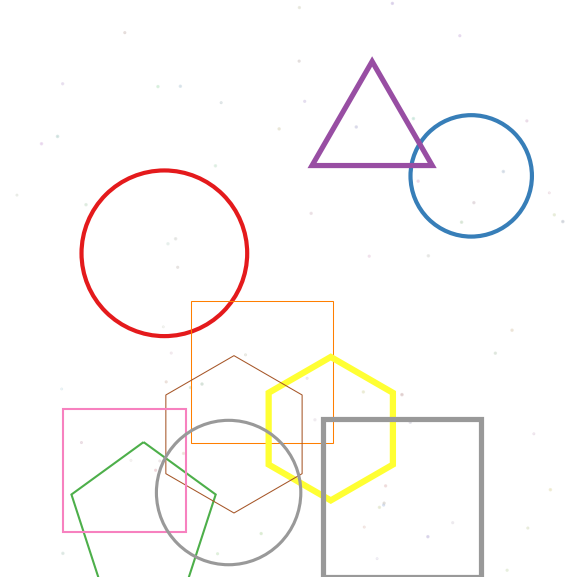[{"shape": "circle", "thickness": 2, "radius": 0.72, "center": [0.285, 0.561]}, {"shape": "circle", "thickness": 2, "radius": 0.53, "center": [0.816, 0.695]}, {"shape": "pentagon", "thickness": 1, "radius": 0.66, "center": [0.249, 0.102]}, {"shape": "triangle", "thickness": 2.5, "radius": 0.6, "center": [0.644, 0.773]}, {"shape": "square", "thickness": 0.5, "radius": 0.62, "center": [0.454, 0.356]}, {"shape": "hexagon", "thickness": 3, "radius": 0.62, "center": [0.573, 0.257]}, {"shape": "hexagon", "thickness": 0.5, "radius": 0.68, "center": [0.405, 0.247]}, {"shape": "square", "thickness": 1, "radius": 0.53, "center": [0.215, 0.185]}, {"shape": "square", "thickness": 2.5, "radius": 0.69, "center": [0.696, 0.136]}, {"shape": "circle", "thickness": 1.5, "radius": 0.63, "center": [0.396, 0.146]}]